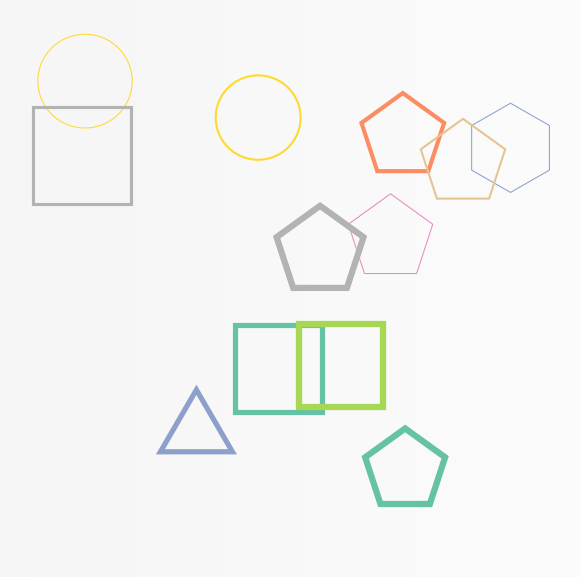[{"shape": "pentagon", "thickness": 3, "radius": 0.36, "center": [0.697, 0.185]}, {"shape": "square", "thickness": 2.5, "radius": 0.37, "center": [0.479, 0.361]}, {"shape": "pentagon", "thickness": 2, "radius": 0.37, "center": [0.693, 0.763]}, {"shape": "triangle", "thickness": 2.5, "radius": 0.36, "center": [0.338, 0.253]}, {"shape": "hexagon", "thickness": 0.5, "radius": 0.39, "center": [0.878, 0.743]}, {"shape": "pentagon", "thickness": 0.5, "radius": 0.38, "center": [0.672, 0.587]}, {"shape": "square", "thickness": 3, "radius": 0.36, "center": [0.587, 0.366]}, {"shape": "circle", "thickness": 0.5, "radius": 0.41, "center": [0.146, 0.859]}, {"shape": "circle", "thickness": 1, "radius": 0.37, "center": [0.444, 0.796]}, {"shape": "pentagon", "thickness": 1, "radius": 0.38, "center": [0.797, 0.717]}, {"shape": "square", "thickness": 1.5, "radius": 0.42, "center": [0.141, 0.73]}, {"shape": "pentagon", "thickness": 3, "radius": 0.39, "center": [0.551, 0.564]}]